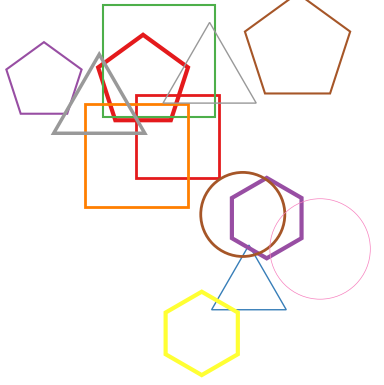[{"shape": "pentagon", "thickness": 3, "radius": 0.61, "center": [0.372, 0.787]}, {"shape": "square", "thickness": 2, "radius": 0.54, "center": [0.462, 0.646]}, {"shape": "triangle", "thickness": 1, "radius": 0.56, "center": [0.647, 0.251]}, {"shape": "square", "thickness": 1.5, "radius": 0.73, "center": [0.413, 0.843]}, {"shape": "hexagon", "thickness": 3, "radius": 0.52, "center": [0.693, 0.434]}, {"shape": "pentagon", "thickness": 1.5, "radius": 0.51, "center": [0.114, 0.788]}, {"shape": "square", "thickness": 2, "radius": 0.67, "center": [0.355, 0.596]}, {"shape": "hexagon", "thickness": 3, "radius": 0.54, "center": [0.524, 0.134]}, {"shape": "circle", "thickness": 2, "radius": 0.55, "center": [0.631, 0.443]}, {"shape": "pentagon", "thickness": 1.5, "radius": 0.72, "center": [0.773, 0.874]}, {"shape": "circle", "thickness": 0.5, "radius": 0.65, "center": [0.831, 0.353]}, {"shape": "triangle", "thickness": 2.5, "radius": 0.68, "center": [0.258, 0.722]}, {"shape": "triangle", "thickness": 1, "radius": 0.7, "center": [0.544, 0.802]}]